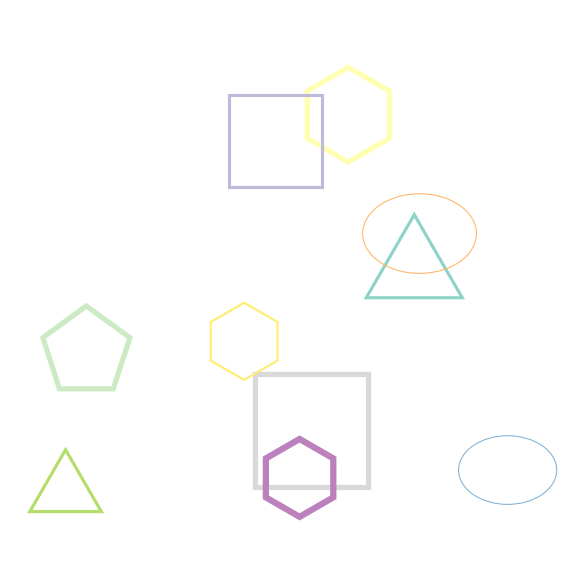[{"shape": "triangle", "thickness": 1.5, "radius": 0.48, "center": [0.717, 0.532]}, {"shape": "hexagon", "thickness": 2.5, "radius": 0.41, "center": [0.603, 0.801]}, {"shape": "square", "thickness": 1.5, "radius": 0.4, "center": [0.477, 0.755]}, {"shape": "oval", "thickness": 0.5, "radius": 0.42, "center": [0.879, 0.185]}, {"shape": "oval", "thickness": 0.5, "radius": 0.49, "center": [0.727, 0.595]}, {"shape": "triangle", "thickness": 1.5, "radius": 0.36, "center": [0.114, 0.149]}, {"shape": "square", "thickness": 2.5, "radius": 0.49, "center": [0.54, 0.254]}, {"shape": "hexagon", "thickness": 3, "radius": 0.34, "center": [0.519, 0.172]}, {"shape": "pentagon", "thickness": 2.5, "radius": 0.4, "center": [0.15, 0.39]}, {"shape": "hexagon", "thickness": 1, "radius": 0.33, "center": [0.423, 0.408]}]